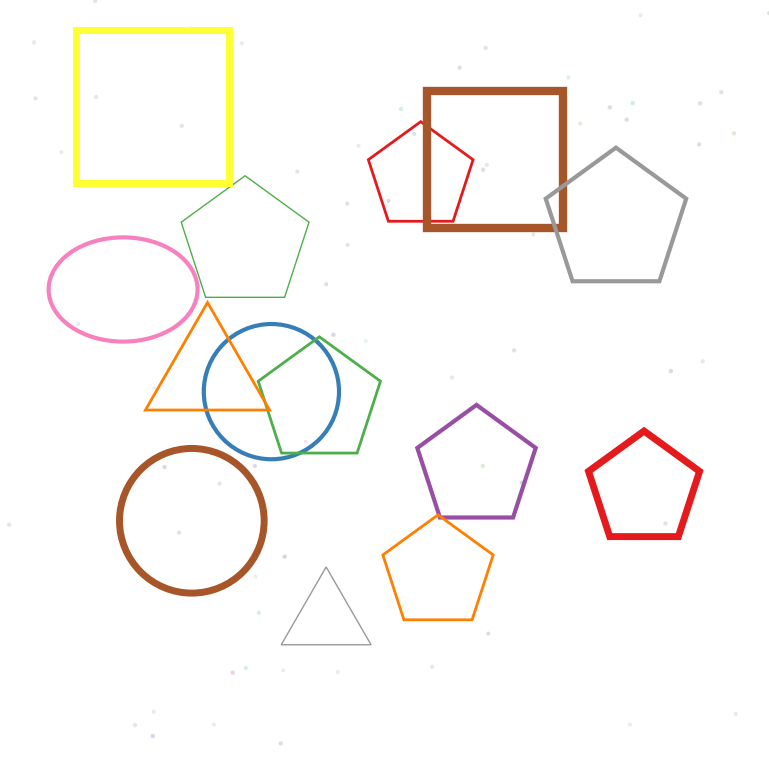[{"shape": "pentagon", "thickness": 1, "radius": 0.36, "center": [0.546, 0.77]}, {"shape": "pentagon", "thickness": 2.5, "radius": 0.38, "center": [0.836, 0.364]}, {"shape": "circle", "thickness": 1.5, "radius": 0.44, "center": [0.352, 0.491]}, {"shape": "pentagon", "thickness": 0.5, "radius": 0.44, "center": [0.318, 0.684]}, {"shape": "pentagon", "thickness": 1, "radius": 0.42, "center": [0.415, 0.479]}, {"shape": "pentagon", "thickness": 1.5, "radius": 0.4, "center": [0.619, 0.393]}, {"shape": "pentagon", "thickness": 1, "radius": 0.38, "center": [0.569, 0.256]}, {"shape": "triangle", "thickness": 1, "radius": 0.47, "center": [0.269, 0.514]}, {"shape": "square", "thickness": 2.5, "radius": 0.5, "center": [0.198, 0.861]}, {"shape": "square", "thickness": 3, "radius": 0.44, "center": [0.643, 0.793]}, {"shape": "circle", "thickness": 2.5, "radius": 0.47, "center": [0.249, 0.324]}, {"shape": "oval", "thickness": 1.5, "radius": 0.48, "center": [0.16, 0.624]}, {"shape": "pentagon", "thickness": 1.5, "radius": 0.48, "center": [0.8, 0.712]}, {"shape": "triangle", "thickness": 0.5, "radius": 0.34, "center": [0.424, 0.196]}]